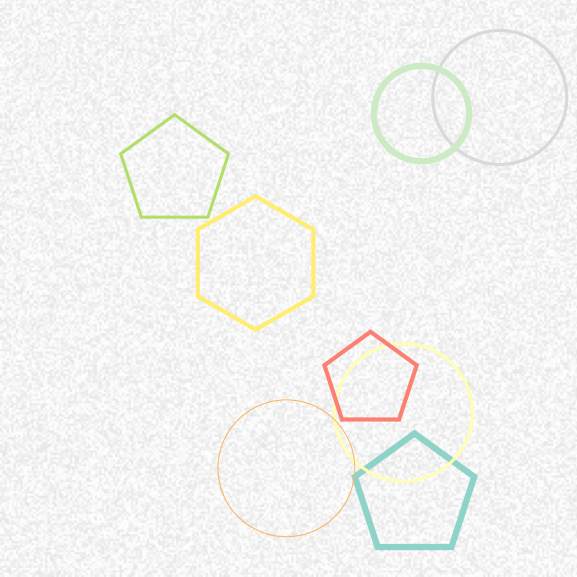[{"shape": "pentagon", "thickness": 3, "radius": 0.54, "center": [0.718, 0.14]}, {"shape": "circle", "thickness": 1.5, "radius": 0.6, "center": [0.699, 0.285]}, {"shape": "pentagon", "thickness": 2, "radius": 0.42, "center": [0.642, 0.341]}, {"shape": "circle", "thickness": 0.5, "radius": 0.59, "center": [0.496, 0.188]}, {"shape": "pentagon", "thickness": 1.5, "radius": 0.49, "center": [0.302, 0.702]}, {"shape": "circle", "thickness": 1.5, "radius": 0.58, "center": [0.865, 0.83]}, {"shape": "circle", "thickness": 3, "radius": 0.41, "center": [0.73, 0.802]}, {"shape": "hexagon", "thickness": 2, "radius": 0.58, "center": [0.443, 0.544]}]